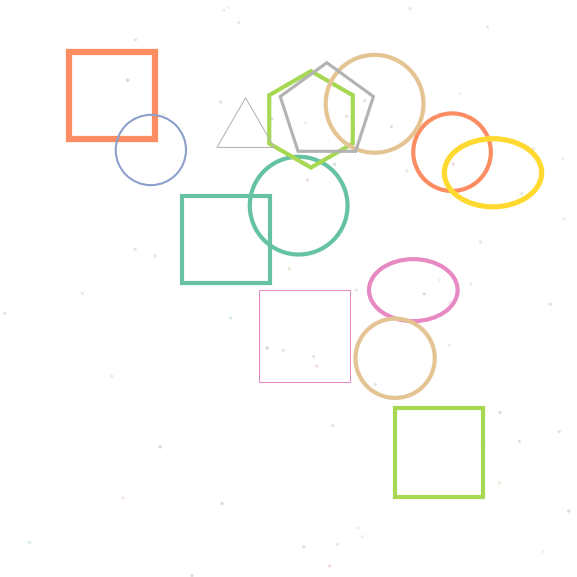[{"shape": "square", "thickness": 2, "radius": 0.38, "center": [0.391, 0.585]}, {"shape": "circle", "thickness": 2, "radius": 0.42, "center": [0.517, 0.643]}, {"shape": "square", "thickness": 3, "radius": 0.37, "center": [0.194, 0.834]}, {"shape": "circle", "thickness": 2, "radius": 0.34, "center": [0.783, 0.736]}, {"shape": "circle", "thickness": 1, "radius": 0.3, "center": [0.261, 0.739]}, {"shape": "oval", "thickness": 2, "radius": 0.38, "center": [0.716, 0.497]}, {"shape": "square", "thickness": 0.5, "radius": 0.4, "center": [0.528, 0.417]}, {"shape": "square", "thickness": 2, "radius": 0.39, "center": [0.76, 0.215]}, {"shape": "hexagon", "thickness": 2, "radius": 0.42, "center": [0.539, 0.792]}, {"shape": "oval", "thickness": 2.5, "radius": 0.42, "center": [0.854, 0.7]}, {"shape": "circle", "thickness": 2, "radius": 0.34, "center": [0.684, 0.379]}, {"shape": "circle", "thickness": 2, "radius": 0.42, "center": [0.649, 0.819]}, {"shape": "triangle", "thickness": 0.5, "radius": 0.29, "center": [0.425, 0.772]}, {"shape": "pentagon", "thickness": 1.5, "radius": 0.42, "center": [0.566, 0.806]}]